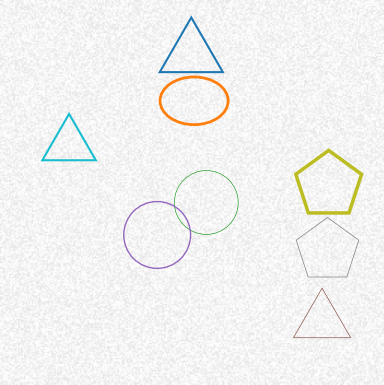[{"shape": "triangle", "thickness": 1.5, "radius": 0.47, "center": [0.497, 0.86]}, {"shape": "oval", "thickness": 2, "radius": 0.44, "center": [0.504, 0.738]}, {"shape": "circle", "thickness": 0.5, "radius": 0.41, "center": [0.536, 0.474]}, {"shape": "circle", "thickness": 1, "radius": 0.43, "center": [0.408, 0.39]}, {"shape": "triangle", "thickness": 0.5, "radius": 0.43, "center": [0.837, 0.166]}, {"shape": "pentagon", "thickness": 0.5, "radius": 0.43, "center": [0.851, 0.35]}, {"shape": "pentagon", "thickness": 2.5, "radius": 0.45, "center": [0.854, 0.52]}, {"shape": "triangle", "thickness": 1.5, "radius": 0.4, "center": [0.179, 0.624]}]